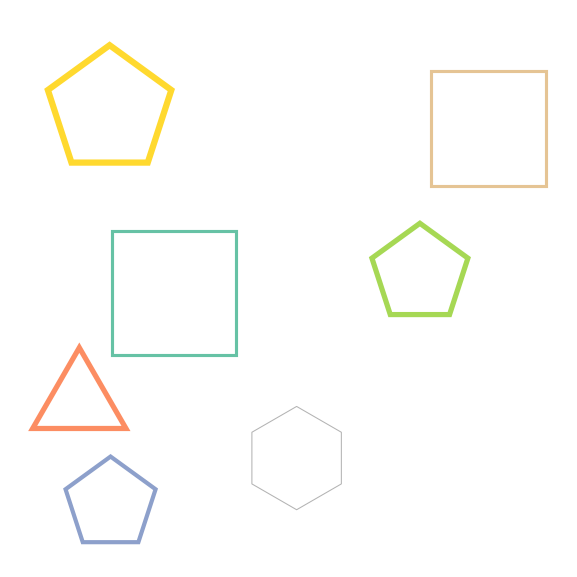[{"shape": "square", "thickness": 1.5, "radius": 0.54, "center": [0.301, 0.492]}, {"shape": "triangle", "thickness": 2.5, "radius": 0.47, "center": [0.137, 0.304]}, {"shape": "pentagon", "thickness": 2, "radius": 0.41, "center": [0.191, 0.127]}, {"shape": "pentagon", "thickness": 2.5, "radius": 0.44, "center": [0.727, 0.525]}, {"shape": "pentagon", "thickness": 3, "radius": 0.56, "center": [0.19, 0.809]}, {"shape": "square", "thickness": 1.5, "radius": 0.5, "center": [0.846, 0.777]}, {"shape": "hexagon", "thickness": 0.5, "radius": 0.45, "center": [0.514, 0.206]}]